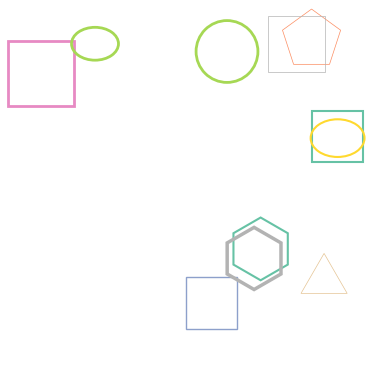[{"shape": "square", "thickness": 1.5, "radius": 0.33, "center": [0.876, 0.645]}, {"shape": "hexagon", "thickness": 1.5, "radius": 0.41, "center": [0.677, 0.354]}, {"shape": "pentagon", "thickness": 0.5, "radius": 0.4, "center": [0.809, 0.897]}, {"shape": "square", "thickness": 1, "radius": 0.33, "center": [0.549, 0.213]}, {"shape": "square", "thickness": 2, "radius": 0.43, "center": [0.106, 0.809]}, {"shape": "circle", "thickness": 2, "radius": 0.4, "center": [0.59, 0.866]}, {"shape": "oval", "thickness": 2, "radius": 0.3, "center": [0.247, 0.886]}, {"shape": "oval", "thickness": 1.5, "radius": 0.35, "center": [0.877, 0.641]}, {"shape": "triangle", "thickness": 0.5, "radius": 0.35, "center": [0.842, 0.273]}, {"shape": "hexagon", "thickness": 2.5, "radius": 0.4, "center": [0.66, 0.329]}, {"shape": "square", "thickness": 0.5, "radius": 0.37, "center": [0.77, 0.886]}]